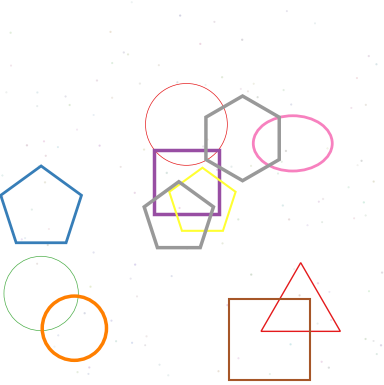[{"shape": "circle", "thickness": 0.5, "radius": 0.53, "center": [0.484, 0.677]}, {"shape": "triangle", "thickness": 1, "radius": 0.59, "center": [0.781, 0.199]}, {"shape": "pentagon", "thickness": 2, "radius": 0.55, "center": [0.107, 0.459]}, {"shape": "circle", "thickness": 0.5, "radius": 0.48, "center": [0.107, 0.238]}, {"shape": "square", "thickness": 2.5, "radius": 0.42, "center": [0.486, 0.527]}, {"shape": "circle", "thickness": 2.5, "radius": 0.42, "center": [0.193, 0.148]}, {"shape": "pentagon", "thickness": 1.5, "radius": 0.45, "center": [0.526, 0.474]}, {"shape": "square", "thickness": 1.5, "radius": 0.53, "center": [0.7, 0.118]}, {"shape": "oval", "thickness": 2, "radius": 0.51, "center": [0.76, 0.628]}, {"shape": "pentagon", "thickness": 2.5, "radius": 0.47, "center": [0.464, 0.433]}, {"shape": "hexagon", "thickness": 2.5, "radius": 0.55, "center": [0.63, 0.641]}]